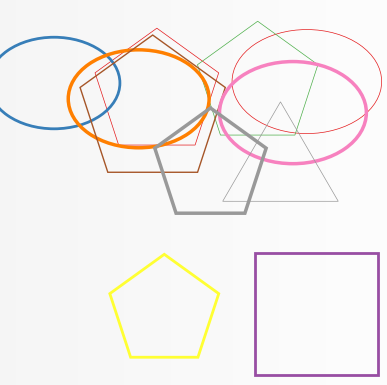[{"shape": "pentagon", "thickness": 0.5, "radius": 0.84, "center": [0.405, 0.759]}, {"shape": "oval", "thickness": 0.5, "radius": 0.97, "center": [0.792, 0.788]}, {"shape": "oval", "thickness": 2, "radius": 0.85, "center": [0.14, 0.784]}, {"shape": "pentagon", "thickness": 0.5, "radius": 0.82, "center": [0.665, 0.781]}, {"shape": "square", "thickness": 2, "radius": 0.79, "center": [0.817, 0.185]}, {"shape": "oval", "thickness": 2.5, "radius": 0.91, "center": [0.358, 0.743]}, {"shape": "pentagon", "thickness": 2, "radius": 0.74, "center": [0.424, 0.192]}, {"shape": "pentagon", "thickness": 1, "radius": 0.99, "center": [0.394, 0.712]}, {"shape": "oval", "thickness": 2.5, "radius": 0.95, "center": [0.756, 0.707]}, {"shape": "triangle", "thickness": 0.5, "radius": 0.86, "center": [0.724, 0.563]}, {"shape": "pentagon", "thickness": 2.5, "radius": 0.76, "center": [0.543, 0.568]}]